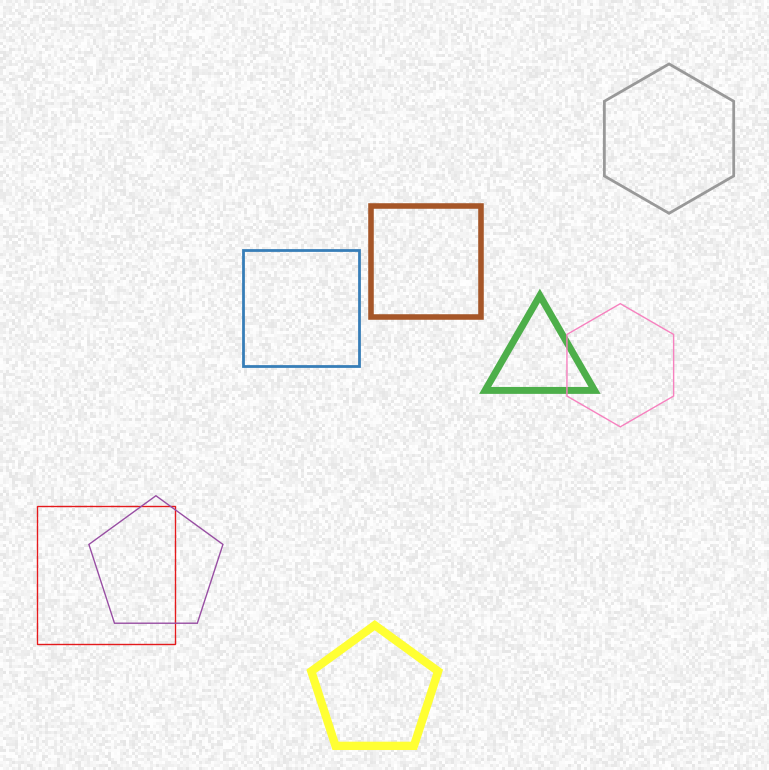[{"shape": "square", "thickness": 0.5, "radius": 0.45, "center": [0.137, 0.253]}, {"shape": "square", "thickness": 1, "radius": 0.38, "center": [0.391, 0.6]}, {"shape": "triangle", "thickness": 2.5, "radius": 0.41, "center": [0.701, 0.534]}, {"shape": "pentagon", "thickness": 0.5, "radius": 0.46, "center": [0.202, 0.265]}, {"shape": "pentagon", "thickness": 3, "radius": 0.43, "center": [0.487, 0.101]}, {"shape": "square", "thickness": 2, "radius": 0.36, "center": [0.554, 0.66]}, {"shape": "hexagon", "thickness": 0.5, "radius": 0.4, "center": [0.806, 0.526]}, {"shape": "hexagon", "thickness": 1, "radius": 0.48, "center": [0.869, 0.82]}]